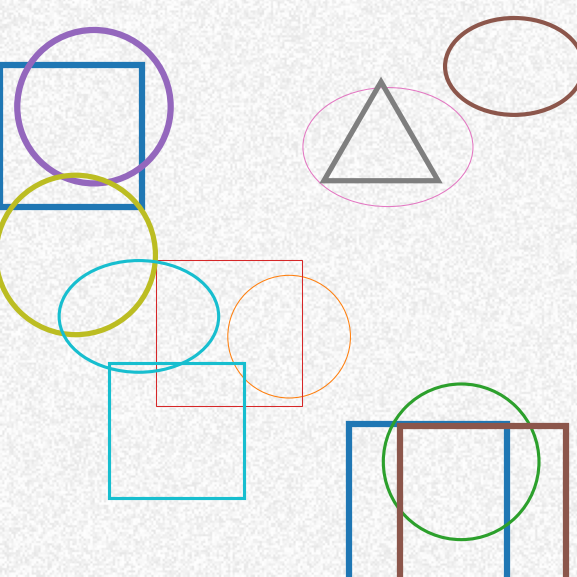[{"shape": "square", "thickness": 3, "radius": 0.62, "center": [0.122, 0.763]}, {"shape": "square", "thickness": 3, "radius": 0.69, "center": [0.741, 0.128]}, {"shape": "circle", "thickness": 0.5, "radius": 0.53, "center": [0.501, 0.416]}, {"shape": "circle", "thickness": 1.5, "radius": 0.67, "center": [0.799, 0.199]}, {"shape": "square", "thickness": 0.5, "radius": 0.63, "center": [0.396, 0.423]}, {"shape": "circle", "thickness": 3, "radius": 0.66, "center": [0.163, 0.814]}, {"shape": "square", "thickness": 3, "radius": 0.72, "center": [0.836, 0.117]}, {"shape": "oval", "thickness": 2, "radius": 0.6, "center": [0.89, 0.884]}, {"shape": "oval", "thickness": 0.5, "radius": 0.74, "center": [0.672, 0.744]}, {"shape": "triangle", "thickness": 2.5, "radius": 0.57, "center": [0.66, 0.743]}, {"shape": "circle", "thickness": 2.5, "radius": 0.69, "center": [0.131, 0.558]}, {"shape": "oval", "thickness": 1.5, "radius": 0.69, "center": [0.241, 0.451]}, {"shape": "square", "thickness": 1.5, "radius": 0.58, "center": [0.306, 0.253]}]